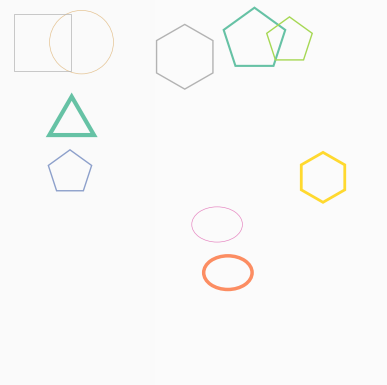[{"shape": "pentagon", "thickness": 1.5, "radius": 0.42, "center": [0.657, 0.896]}, {"shape": "triangle", "thickness": 3, "radius": 0.33, "center": [0.185, 0.682]}, {"shape": "oval", "thickness": 2.5, "radius": 0.31, "center": [0.588, 0.292]}, {"shape": "pentagon", "thickness": 1, "radius": 0.29, "center": [0.181, 0.552]}, {"shape": "oval", "thickness": 0.5, "radius": 0.33, "center": [0.56, 0.417]}, {"shape": "pentagon", "thickness": 1, "radius": 0.31, "center": [0.747, 0.894]}, {"shape": "hexagon", "thickness": 2, "radius": 0.32, "center": [0.834, 0.539]}, {"shape": "circle", "thickness": 0.5, "radius": 0.41, "center": [0.21, 0.891]}, {"shape": "hexagon", "thickness": 1, "radius": 0.42, "center": [0.477, 0.853]}, {"shape": "square", "thickness": 0.5, "radius": 0.37, "center": [0.11, 0.889]}]